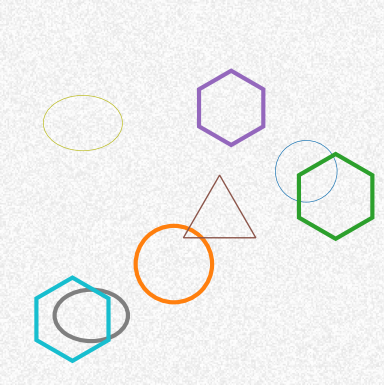[{"shape": "circle", "thickness": 0.5, "radius": 0.4, "center": [0.795, 0.555]}, {"shape": "circle", "thickness": 3, "radius": 0.5, "center": [0.452, 0.314]}, {"shape": "hexagon", "thickness": 3, "radius": 0.55, "center": [0.872, 0.49]}, {"shape": "hexagon", "thickness": 3, "radius": 0.48, "center": [0.6, 0.72]}, {"shape": "triangle", "thickness": 1, "radius": 0.54, "center": [0.57, 0.437]}, {"shape": "oval", "thickness": 3, "radius": 0.48, "center": [0.237, 0.181]}, {"shape": "oval", "thickness": 0.5, "radius": 0.51, "center": [0.215, 0.68]}, {"shape": "hexagon", "thickness": 3, "radius": 0.54, "center": [0.188, 0.171]}]